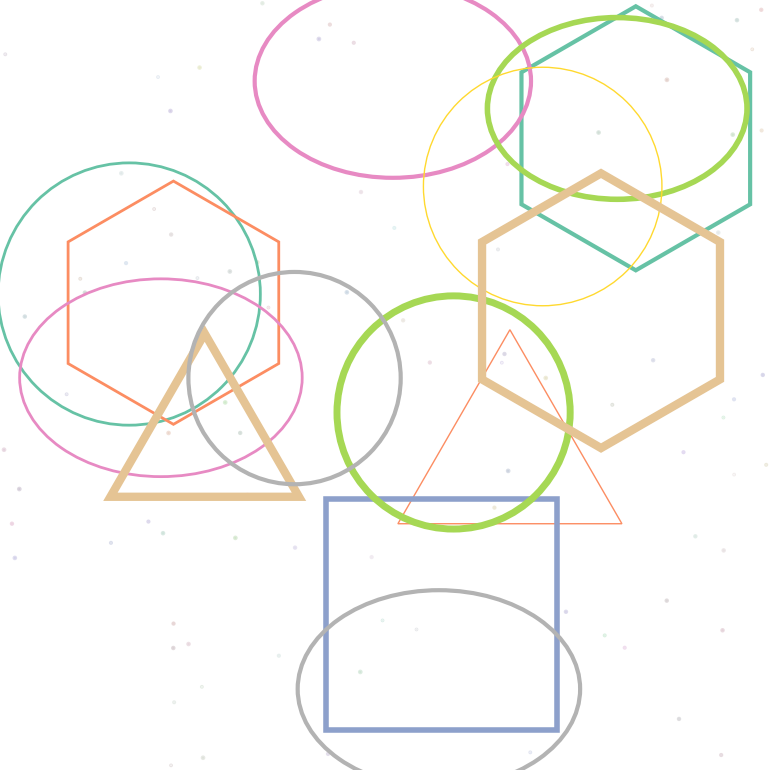[{"shape": "circle", "thickness": 1, "radius": 0.85, "center": [0.168, 0.618]}, {"shape": "hexagon", "thickness": 1.5, "radius": 0.86, "center": [0.826, 0.82]}, {"shape": "hexagon", "thickness": 1, "radius": 0.79, "center": [0.225, 0.607]}, {"shape": "triangle", "thickness": 0.5, "radius": 0.84, "center": [0.662, 0.404]}, {"shape": "square", "thickness": 2, "radius": 0.75, "center": [0.573, 0.202]}, {"shape": "oval", "thickness": 1, "radius": 0.92, "center": [0.209, 0.509]}, {"shape": "oval", "thickness": 1.5, "radius": 0.9, "center": [0.51, 0.895]}, {"shape": "oval", "thickness": 2, "radius": 0.84, "center": [0.802, 0.859]}, {"shape": "circle", "thickness": 2.5, "radius": 0.76, "center": [0.589, 0.464]}, {"shape": "circle", "thickness": 0.5, "radius": 0.77, "center": [0.705, 0.758]}, {"shape": "triangle", "thickness": 3, "radius": 0.71, "center": [0.266, 0.426]}, {"shape": "hexagon", "thickness": 3, "radius": 0.89, "center": [0.781, 0.596]}, {"shape": "circle", "thickness": 1.5, "radius": 0.69, "center": [0.383, 0.509]}, {"shape": "oval", "thickness": 1.5, "radius": 0.92, "center": [0.57, 0.105]}]